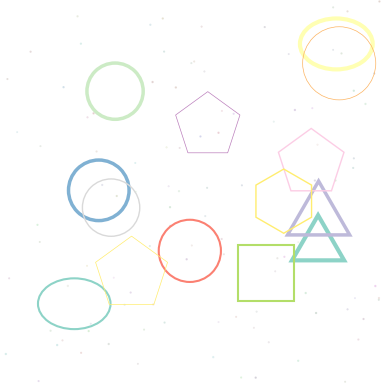[{"shape": "oval", "thickness": 1.5, "radius": 0.47, "center": [0.193, 0.211]}, {"shape": "triangle", "thickness": 3, "radius": 0.39, "center": [0.826, 0.363]}, {"shape": "oval", "thickness": 3, "radius": 0.47, "center": [0.874, 0.886]}, {"shape": "triangle", "thickness": 2.5, "radius": 0.47, "center": [0.828, 0.436]}, {"shape": "circle", "thickness": 1.5, "radius": 0.4, "center": [0.493, 0.348]}, {"shape": "circle", "thickness": 2.5, "radius": 0.39, "center": [0.257, 0.506]}, {"shape": "circle", "thickness": 0.5, "radius": 0.47, "center": [0.881, 0.836]}, {"shape": "square", "thickness": 1.5, "radius": 0.37, "center": [0.691, 0.29]}, {"shape": "pentagon", "thickness": 1, "radius": 0.45, "center": [0.808, 0.577]}, {"shape": "circle", "thickness": 1, "radius": 0.37, "center": [0.289, 0.461]}, {"shape": "pentagon", "thickness": 0.5, "radius": 0.44, "center": [0.54, 0.674]}, {"shape": "circle", "thickness": 2.5, "radius": 0.37, "center": [0.299, 0.763]}, {"shape": "pentagon", "thickness": 0.5, "radius": 0.49, "center": [0.342, 0.288]}, {"shape": "hexagon", "thickness": 1, "radius": 0.42, "center": [0.737, 0.478]}]